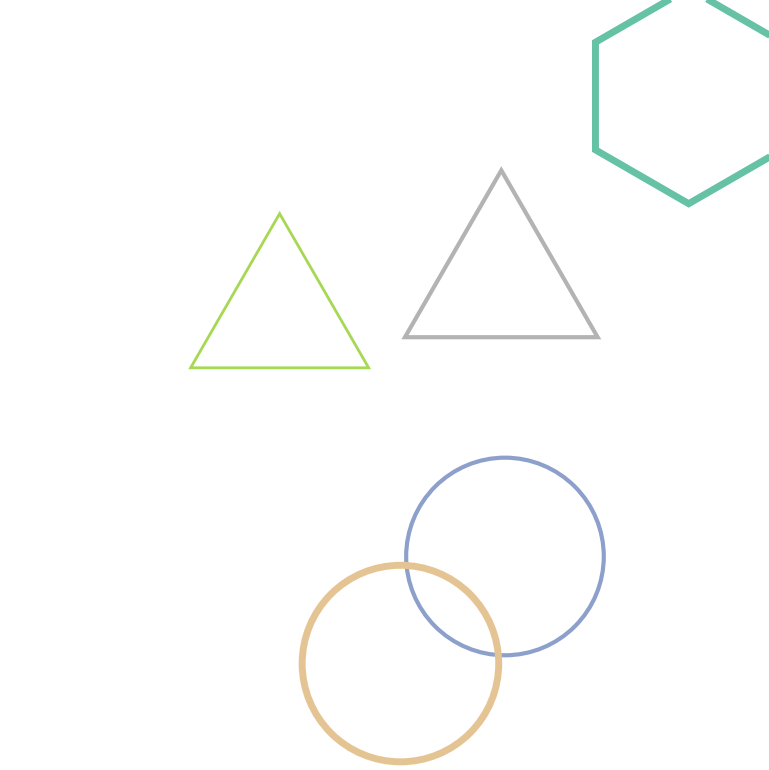[{"shape": "hexagon", "thickness": 2.5, "radius": 0.7, "center": [0.894, 0.875]}, {"shape": "circle", "thickness": 1.5, "radius": 0.64, "center": [0.656, 0.277]}, {"shape": "triangle", "thickness": 1, "radius": 0.67, "center": [0.363, 0.589]}, {"shape": "circle", "thickness": 2.5, "radius": 0.64, "center": [0.52, 0.138]}, {"shape": "triangle", "thickness": 1.5, "radius": 0.72, "center": [0.651, 0.634]}]